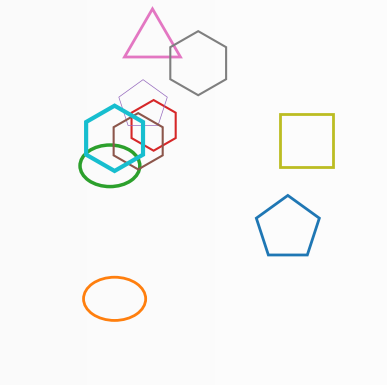[{"shape": "pentagon", "thickness": 2, "radius": 0.43, "center": [0.743, 0.407]}, {"shape": "oval", "thickness": 2, "radius": 0.4, "center": [0.296, 0.224]}, {"shape": "oval", "thickness": 2.5, "radius": 0.39, "center": [0.284, 0.569]}, {"shape": "hexagon", "thickness": 1.5, "radius": 0.33, "center": [0.396, 0.674]}, {"shape": "pentagon", "thickness": 0.5, "radius": 0.33, "center": [0.369, 0.727]}, {"shape": "hexagon", "thickness": 1.5, "radius": 0.37, "center": [0.357, 0.633]}, {"shape": "triangle", "thickness": 2, "radius": 0.42, "center": [0.393, 0.894]}, {"shape": "hexagon", "thickness": 1.5, "radius": 0.42, "center": [0.511, 0.836]}, {"shape": "square", "thickness": 2, "radius": 0.34, "center": [0.791, 0.636]}, {"shape": "hexagon", "thickness": 3, "radius": 0.42, "center": [0.296, 0.641]}]